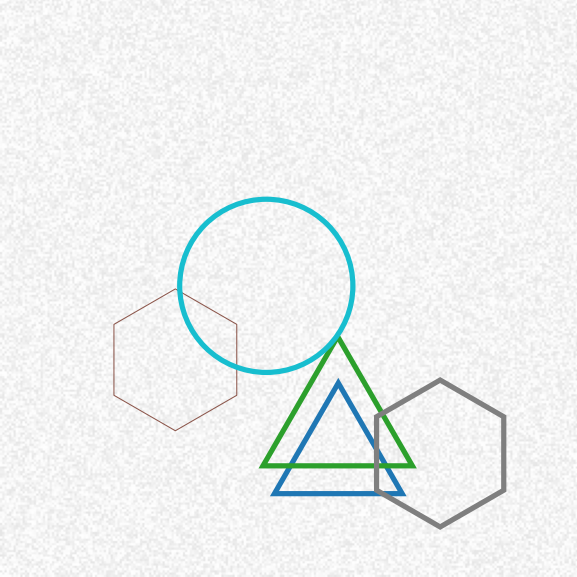[{"shape": "triangle", "thickness": 2.5, "radius": 0.64, "center": [0.586, 0.208]}, {"shape": "triangle", "thickness": 2.5, "radius": 0.75, "center": [0.585, 0.267]}, {"shape": "hexagon", "thickness": 0.5, "radius": 0.61, "center": [0.304, 0.376]}, {"shape": "hexagon", "thickness": 2.5, "radius": 0.64, "center": [0.762, 0.214]}, {"shape": "circle", "thickness": 2.5, "radius": 0.75, "center": [0.461, 0.504]}]